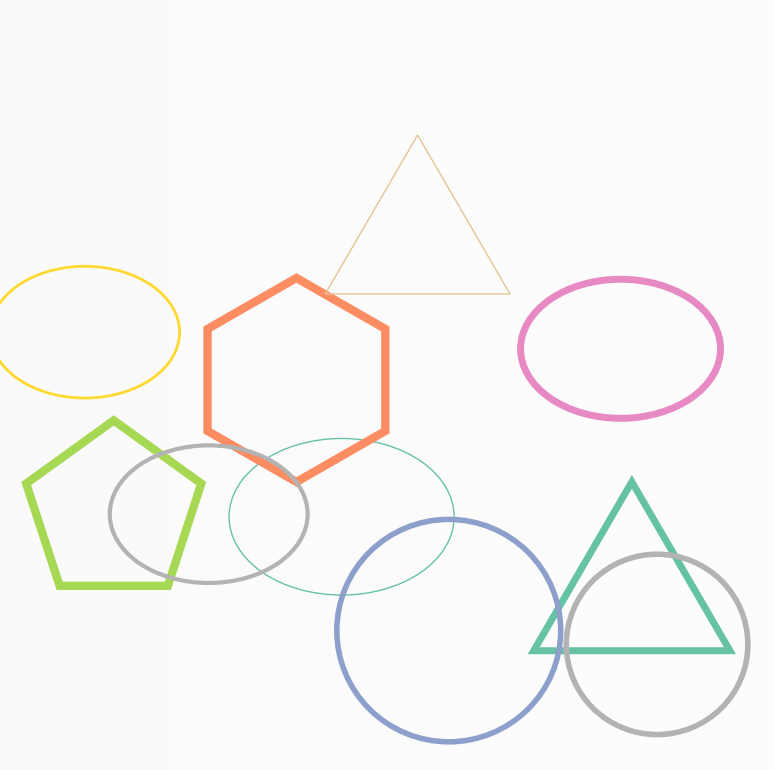[{"shape": "triangle", "thickness": 2.5, "radius": 0.73, "center": [0.815, 0.228]}, {"shape": "oval", "thickness": 0.5, "radius": 0.73, "center": [0.441, 0.329]}, {"shape": "hexagon", "thickness": 3, "radius": 0.66, "center": [0.383, 0.507]}, {"shape": "circle", "thickness": 2, "radius": 0.72, "center": [0.579, 0.181]}, {"shape": "oval", "thickness": 2.5, "radius": 0.64, "center": [0.801, 0.547]}, {"shape": "pentagon", "thickness": 3, "radius": 0.59, "center": [0.147, 0.335]}, {"shape": "oval", "thickness": 1, "radius": 0.61, "center": [0.109, 0.569]}, {"shape": "triangle", "thickness": 0.5, "radius": 0.69, "center": [0.539, 0.687]}, {"shape": "oval", "thickness": 1.5, "radius": 0.64, "center": [0.269, 0.332]}, {"shape": "circle", "thickness": 2, "radius": 0.59, "center": [0.848, 0.163]}]